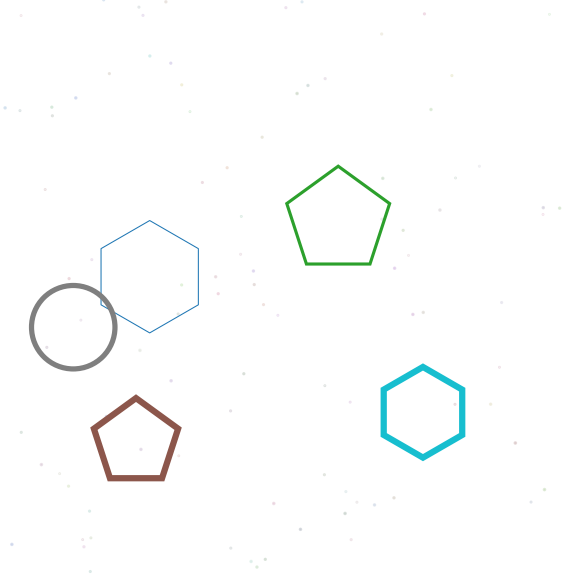[{"shape": "hexagon", "thickness": 0.5, "radius": 0.49, "center": [0.259, 0.52]}, {"shape": "pentagon", "thickness": 1.5, "radius": 0.47, "center": [0.586, 0.618]}, {"shape": "pentagon", "thickness": 3, "radius": 0.38, "center": [0.236, 0.233]}, {"shape": "circle", "thickness": 2.5, "radius": 0.36, "center": [0.127, 0.433]}, {"shape": "hexagon", "thickness": 3, "radius": 0.39, "center": [0.732, 0.285]}]